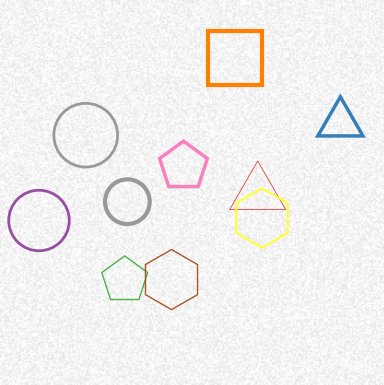[{"shape": "triangle", "thickness": 0.5, "radius": 0.42, "center": [0.669, 0.498]}, {"shape": "triangle", "thickness": 2.5, "radius": 0.34, "center": [0.884, 0.681]}, {"shape": "pentagon", "thickness": 1, "radius": 0.31, "center": [0.324, 0.273]}, {"shape": "circle", "thickness": 2, "radius": 0.39, "center": [0.101, 0.427]}, {"shape": "square", "thickness": 3, "radius": 0.35, "center": [0.609, 0.85]}, {"shape": "hexagon", "thickness": 1.5, "radius": 0.39, "center": [0.681, 0.434]}, {"shape": "hexagon", "thickness": 1, "radius": 0.39, "center": [0.445, 0.274]}, {"shape": "pentagon", "thickness": 2.5, "radius": 0.33, "center": [0.477, 0.568]}, {"shape": "circle", "thickness": 2, "radius": 0.41, "center": [0.223, 0.649]}, {"shape": "circle", "thickness": 3, "radius": 0.29, "center": [0.331, 0.476]}]